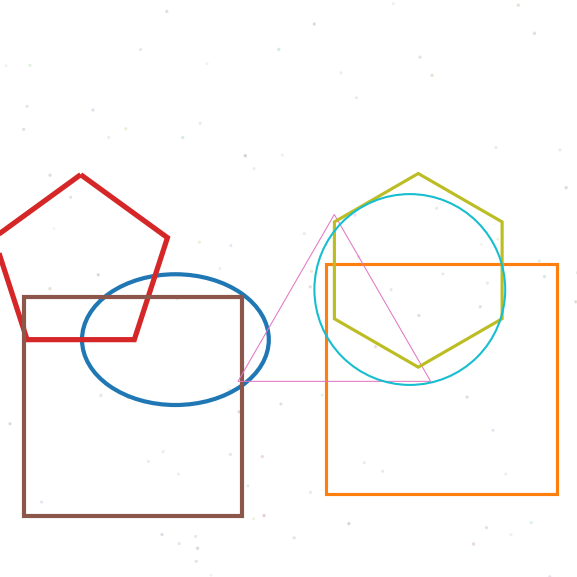[{"shape": "oval", "thickness": 2, "radius": 0.81, "center": [0.304, 0.411]}, {"shape": "square", "thickness": 1.5, "radius": 1.0, "center": [0.764, 0.342]}, {"shape": "pentagon", "thickness": 2.5, "radius": 0.79, "center": [0.14, 0.539]}, {"shape": "square", "thickness": 2, "radius": 0.95, "center": [0.23, 0.296]}, {"shape": "triangle", "thickness": 0.5, "radius": 0.96, "center": [0.579, 0.435]}, {"shape": "hexagon", "thickness": 1.5, "radius": 0.84, "center": [0.724, 0.531]}, {"shape": "circle", "thickness": 1, "radius": 0.83, "center": [0.71, 0.498]}]